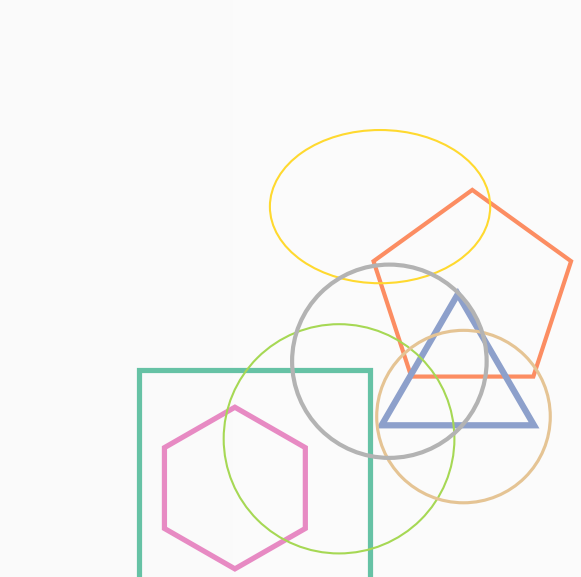[{"shape": "square", "thickness": 2.5, "radius": 0.99, "center": [0.438, 0.159]}, {"shape": "pentagon", "thickness": 2, "radius": 0.89, "center": [0.813, 0.492]}, {"shape": "triangle", "thickness": 3, "radius": 0.76, "center": [0.788, 0.338]}, {"shape": "hexagon", "thickness": 2.5, "radius": 0.7, "center": [0.404, 0.154]}, {"shape": "circle", "thickness": 1, "radius": 0.99, "center": [0.583, 0.239]}, {"shape": "oval", "thickness": 1, "radius": 0.95, "center": [0.654, 0.641]}, {"shape": "circle", "thickness": 1.5, "radius": 0.75, "center": [0.797, 0.278]}, {"shape": "circle", "thickness": 2, "radius": 0.84, "center": [0.67, 0.374]}]